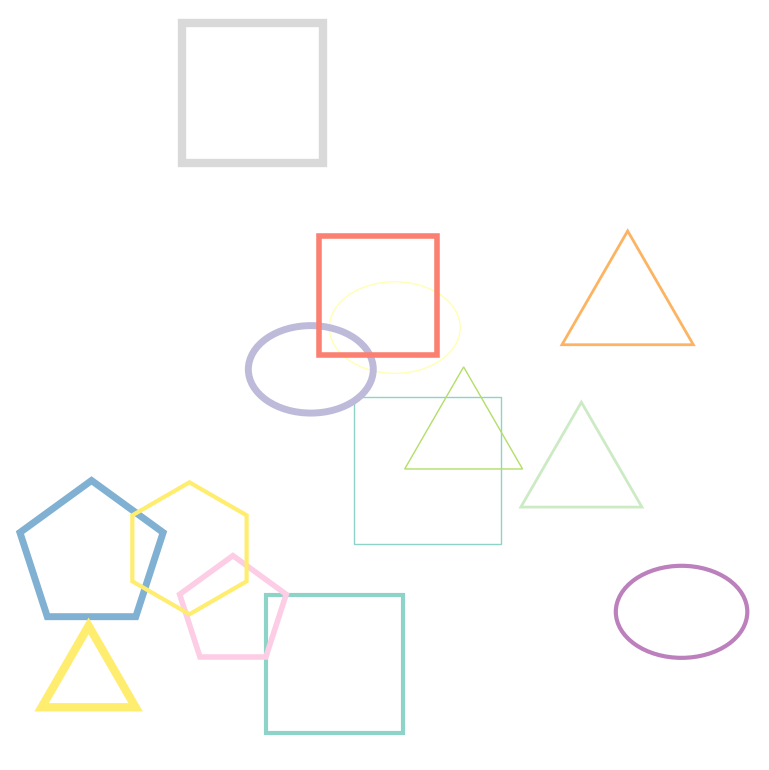[{"shape": "square", "thickness": 0.5, "radius": 0.48, "center": [0.556, 0.389]}, {"shape": "square", "thickness": 1.5, "radius": 0.45, "center": [0.434, 0.137]}, {"shape": "oval", "thickness": 0.5, "radius": 0.42, "center": [0.513, 0.575]}, {"shape": "oval", "thickness": 2.5, "radius": 0.41, "center": [0.404, 0.52]}, {"shape": "square", "thickness": 2, "radius": 0.38, "center": [0.491, 0.616]}, {"shape": "pentagon", "thickness": 2.5, "radius": 0.49, "center": [0.119, 0.278]}, {"shape": "triangle", "thickness": 1, "radius": 0.49, "center": [0.815, 0.602]}, {"shape": "triangle", "thickness": 0.5, "radius": 0.44, "center": [0.602, 0.435]}, {"shape": "pentagon", "thickness": 2, "radius": 0.36, "center": [0.302, 0.206]}, {"shape": "square", "thickness": 3, "radius": 0.46, "center": [0.328, 0.879]}, {"shape": "oval", "thickness": 1.5, "radius": 0.43, "center": [0.885, 0.205]}, {"shape": "triangle", "thickness": 1, "radius": 0.45, "center": [0.755, 0.387]}, {"shape": "hexagon", "thickness": 1.5, "radius": 0.43, "center": [0.246, 0.288]}, {"shape": "triangle", "thickness": 3, "radius": 0.35, "center": [0.115, 0.117]}]